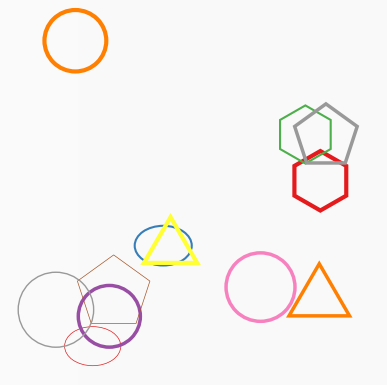[{"shape": "hexagon", "thickness": 3, "radius": 0.39, "center": [0.827, 0.53]}, {"shape": "oval", "thickness": 0.5, "radius": 0.36, "center": [0.239, 0.101]}, {"shape": "oval", "thickness": 1.5, "radius": 0.37, "center": [0.421, 0.362]}, {"shape": "hexagon", "thickness": 1.5, "radius": 0.38, "center": [0.788, 0.651]}, {"shape": "circle", "thickness": 2.5, "radius": 0.4, "center": [0.282, 0.178]}, {"shape": "circle", "thickness": 3, "radius": 0.4, "center": [0.195, 0.894]}, {"shape": "triangle", "thickness": 2.5, "radius": 0.45, "center": [0.824, 0.225]}, {"shape": "triangle", "thickness": 3, "radius": 0.4, "center": [0.44, 0.357]}, {"shape": "pentagon", "thickness": 0.5, "radius": 0.49, "center": [0.293, 0.239]}, {"shape": "circle", "thickness": 2.5, "radius": 0.44, "center": [0.672, 0.254]}, {"shape": "pentagon", "thickness": 2.5, "radius": 0.42, "center": [0.841, 0.645]}, {"shape": "circle", "thickness": 1, "radius": 0.49, "center": [0.144, 0.196]}]